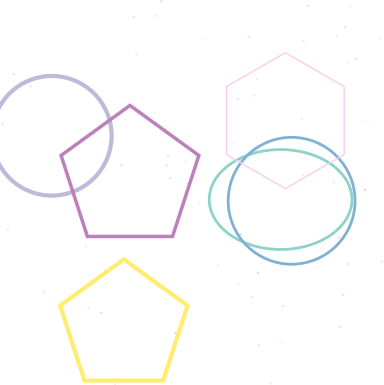[{"shape": "oval", "thickness": 2, "radius": 0.93, "center": [0.729, 0.482]}, {"shape": "circle", "thickness": 3, "radius": 0.78, "center": [0.135, 0.647]}, {"shape": "circle", "thickness": 2, "radius": 0.82, "center": [0.757, 0.478]}, {"shape": "hexagon", "thickness": 1, "radius": 0.88, "center": [0.741, 0.687]}, {"shape": "pentagon", "thickness": 2.5, "radius": 0.94, "center": [0.338, 0.538]}, {"shape": "pentagon", "thickness": 3, "radius": 0.87, "center": [0.322, 0.152]}]